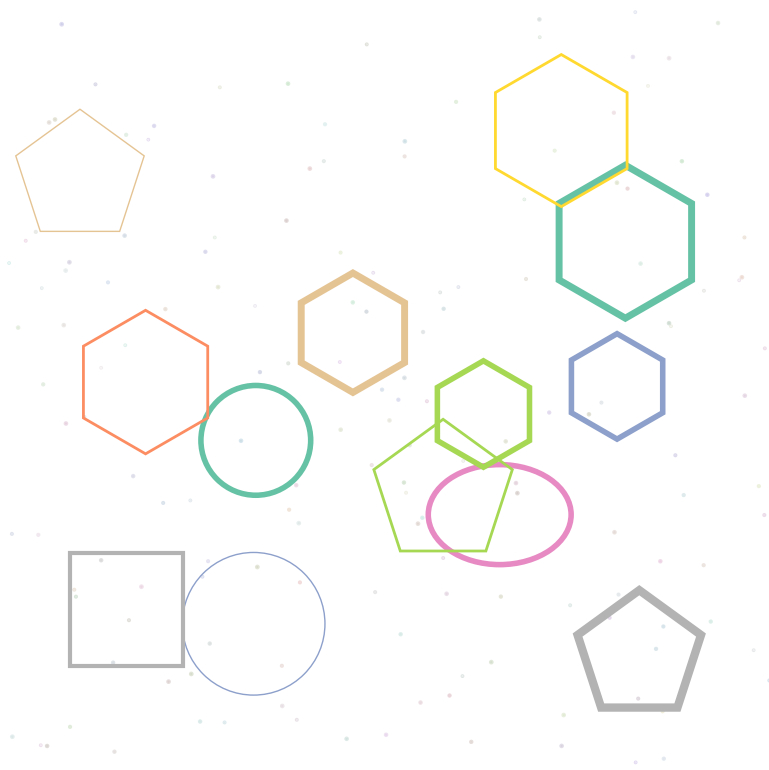[{"shape": "hexagon", "thickness": 2.5, "radius": 0.5, "center": [0.812, 0.686]}, {"shape": "circle", "thickness": 2, "radius": 0.36, "center": [0.332, 0.428]}, {"shape": "hexagon", "thickness": 1, "radius": 0.47, "center": [0.189, 0.504]}, {"shape": "circle", "thickness": 0.5, "radius": 0.46, "center": [0.329, 0.19]}, {"shape": "hexagon", "thickness": 2, "radius": 0.34, "center": [0.801, 0.498]}, {"shape": "oval", "thickness": 2, "radius": 0.46, "center": [0.649, 0.332]}, {"shape": "hexagon", "thickness": 2, "radius": 0.35, "center": [0.628, 0.462]}, {"shape": "pentagon", "thickness": 1, "radius": 0.47, "center": [0.575, 0.361]}, {"shape": "hexagon", "thickness": 1, "radius": 0.49, "center": [0.729, 0.83]}, {"shape": "hexagon", "thickness": 2.5, "radius": 0.39, "center": [0.458, 0.568]}, {"shape": "pentagon", "thickness": 0.5, "radius": 0.44, "center": [0.104, 0.77]}, {"shape": "pentagon", "thickness": 3, "radius": 0.42, "center": [0.83, 0.149]}, {"shape": "square", "thickness": 1.5, "radius": 0.37, "center": [0.164, 0.208]}]